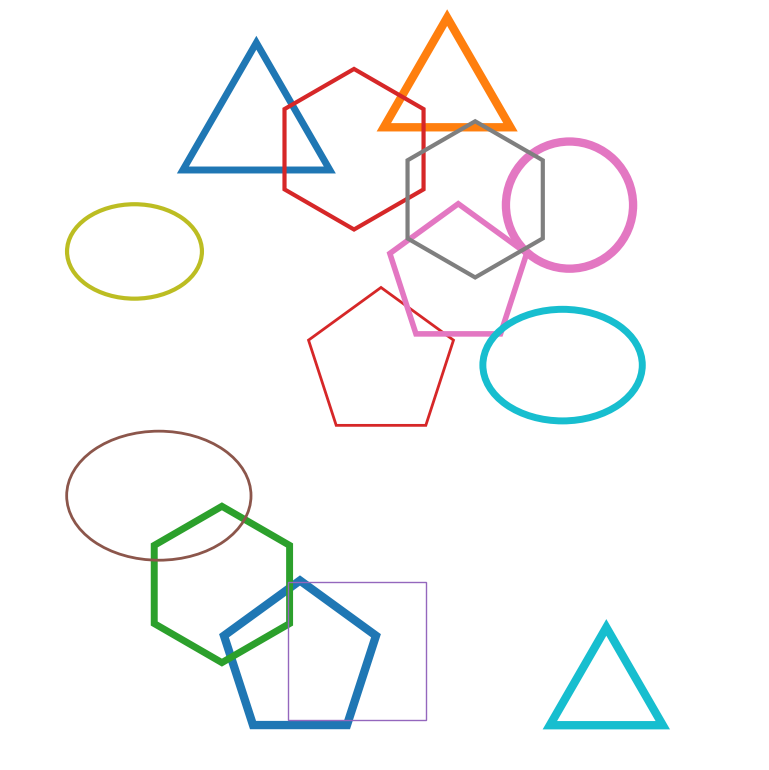[{"shape": "pentagon", "thickness": 3, "radius": 0.52, "center": [0.39, 0.142]}, {"shape": "triangle", "thickness": 2.5, "radius": 0.55, "center": [0.333, 0.834]}, {"shape": "triangle", "thickness": 3, "radius": 0.47, "center": [0.581, 0.882]}, {"shape": "hexagon", "thickness": 2.5, "radius": 0.51, "center": [0.288, 0.241]}, {"shape": "pentagon", "thickness": 1, "radius": 0.49, "center": [0.495, 0.528]}, {"shape": "hexagon", "thickness": 1.5, "radius": 0.52, "center": [0.46, 0.806]}, {"shape": "square", "thickness": 0.5, "radius": 0.45, "center": [0.463, 0.155]}, {"shape": "oval", "thickness": 1, "radius": 0.6, "center": [0.206, 0.356]}, {"shape": "circle", "thickness": 3, "radius": 0.41, "center": [0.74, 0.734]}, {"shape": "pentagon", "thickness": 2, "radius": 0.47, "center": [0.595, 0.642]}, {"shape": "hexagon", "thickness": 1.5, "radius": 0.51, "center": [0.617, 0.741]}, {"shape": "oval", "thickness": 1.5, "radius": 0.44, "center": [0.175, 0.673]}, {"shape": "triangle", "thickness": 3, "radius": 0.42, "center": [0.787, 0.1]}, {"shape": "oval", "thickness": 2.5, "radius": 0.52, "center": [0.731, 0.526]}]